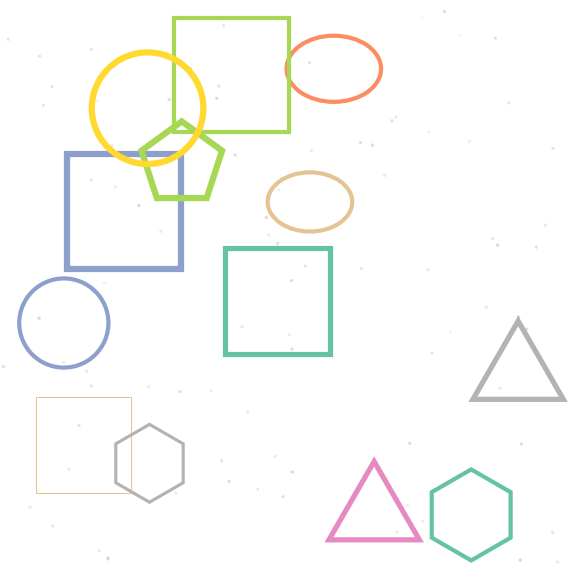[{"shape": "hexagon", "thickness": 2, "radius": 0.39, "center": [0.816, 0.107]}, {"shape": "square", "thickness": 2.5, "radius": 0.46, "center": [0.481, 0.478]}, {"shape": "oval", "thickness": 2, "radius": 0.41, "center": [0.578, 0.88]}, {"shape": "square", "thickness": 3, "radius": 0.5, "center": [0.215, 0.633]}, {"shape": "circle", "thickness": 2, "radius": 0.39, "center": [0.111, 0.44]}, {"shape": "triangle", "thickness": 2.5, "radius": 0.45, "center": [0.648, 0.11]}, {"shape": "square", "thickness": 2, "radius": 0.5, "center": [0.401, 0.869]}, {"shape": "pentagon", "thickness": 3, "radius": 0.37, "center": [0.315, 0.716]}, {"shape": "circle", "thickness": 3, "radius": 0.48, "center": [0.256, 0.812]}, {"shape": "square", "thickness": 0.5, "radius": 0.41, "center": [0.145, 0.229]}, {"shape": "oval", "thickness": 2, "radius": 0.37, "center": [0.537, 0.649]}, {"shape": "hexagon", "thickness": 1.5, "radius": 0.34, "center": [0.259, 0.197]}, {"shape": "triangle", "thickness": 2.5, "radius": 0.45, "center": [0.897, 0.353]}]